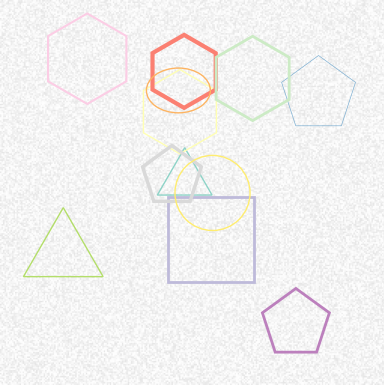[{"shape": "triangle", "thickness": 1, "radius": 0.41, "center": [0.48, 0.534]}, {"shape": "hexagon", "thickness": 1, "radius": 0.55, "center": [0.467, 0.71]}, {"shape": "square", "thickness": 2, "radius": 0.56, "center": [0.548, 0.378]}, {"shape": "hexagon", "thickness": 3, "radius": 0.47, "center": [0.478, 0.815]}, {"shape": "pentagon", "thickness": 0.5, "radius": 0.5, "center": [0.827, 0.755]}, {"shape": "oval", "thickness": 1, "radius": 0.42, "center": [0.463, 0.765]}, {"shape": "triangle", "thickness": 1, "radius": 0.6, "center": [0.164, 0.341]}, {"shape": "hexagon", "thickness": 1.5, "radius": 0.59, "center": [0.227, 0.848]}, {"shape": "pentagon", "thickness": 2.5, "radius": 0.4, "center": [0.447, 0.542]}, {"shape": "pentagon", "thickness": 2, "radius": 0.46, "center": [0.769, 0.159]}, {"shape": "hexagon", "thickness": 2, "radius": 0.55, "center": [0.656, 0.796]}, {"shape": "circle", "thickness": 1, "radius": 0.49, "center": [0.552, 0.499]}]